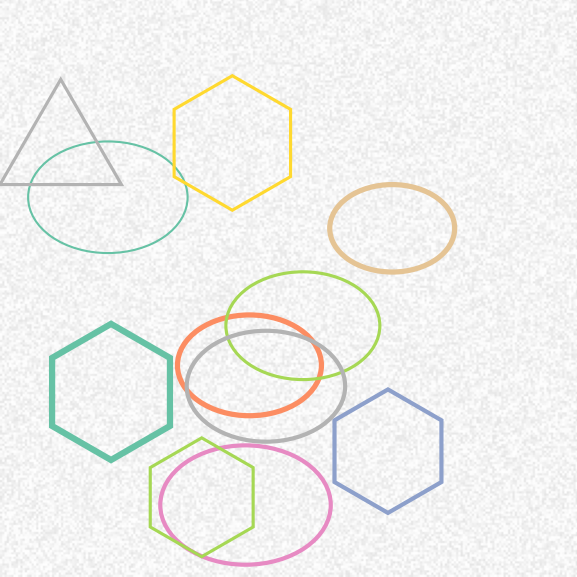[{"shape": "oval", "thickness": 1, "radius": 0.69, "center": [0.187, 0.658]}, {"shape": "hexagon", "thickness": 3, "radius": 0.59, "center": [0.192, 0.32]}, {"shape": "oval", "thickness": 2.5, "radius": 0.62, "center": [0.432, 0.367]}, {"shape": "hexagon", "thickness": 2, "radius": 0.53, "center": [0.672, 0.218]}, {"shape": "oval", "thickness": 2, "radius": 0.74, "center": [0.425, 0.125]}, {"shape": "hexagon", "thickness": 1.5, "radius": 0.51, "center": [0.349, 0.138]}, {"shape": "oval", "thickness": 1.5, "radius": 0.67, "center": [0.524, 0.435]}, {"shape": "hexagon", "thickness": 1.5, "radius": 0.58, "center": [0.402, 0.752]}, {"shape": "oval", "thickness": 2.5, "radius": 0.54, "center": [0.679, 0.604]}, {"shape": "triangle", "thickness": 1.5, "radius": 0.61, "center": [0.105, 0.74]}, {"shape": "oval", "thickness": 2, "radius": 0.69, "center": [0.461, 0.33]}]